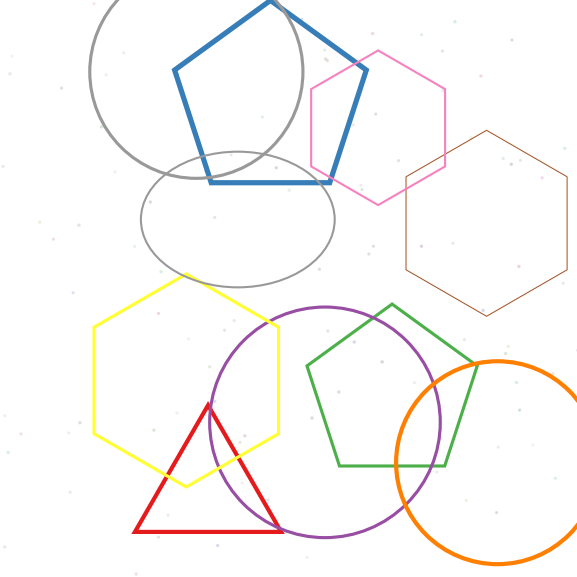[{"shape": "triangle", "thickness": 2, "radius": 0.73, "center": [0.36, 0.151]}, {"shape": "pentagon", "thickness": 2.5, "radius": 0.87, "center": [0.468, 0.824]}, {"shape": "pentagon", "thickness": 1.5, "radius": 0.77, "center": [0.679, 0.318]}, {"shape": "circle", "thickness": 1.5, "radius": 1.0, "center": [0.563, 0.268]}, {"shape": "circle", "thickness": 2, "radius": 0.88, "center": [0.862, 0.198]}, {"shape": "hexagon", "thickness": 1.5, "radius": 0.92, "center": [0.323, 0.34]}, {"shape": "hexagon", "thickness": 0.5, "radius": 0.81, "center": [0.843, 0.612]}, {"shape": "hexagon", "thickness": 1, "radius": 0.67, "center": [0.655, 0.778]}, {"shape": "circle", "thickness": 1.5, "radius": 0.92, "center": [0.34, 0.875]}, {"shape": "oval", "thickness": 1, "radius": 0.84, "center": [0.412, 0.619]}]